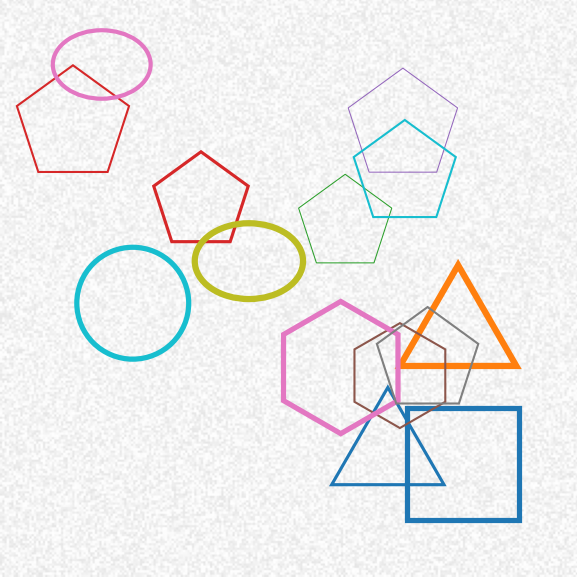[{"shape": "square", "thickness": 2.5, "radius": 0.48, "center": [0.801, 0.196]}, {"shape": "triangle", "thickness": 1.5, "radius": 0.56, "center": [0.672, 0.216]}, {"shape": "triangle", "thickness": 3, "radius": 0.58, "center": [0.793, 0.424]}, {"shape": "pentagon", "thickness": 0.5, "radius": 0.42, "center": [0.598, 0.613]}, {"shape": "pentagon", "thickness": 1, "radius": 0.51, "center": [0.126, 0.784]}, {"shape": "pentagon", "thickness": 1.5, "radius": 0.43, "center": [0.348, 0.65]}, {"shape": "pentagon", "thickness": 0.5, "radius": 0.5, "center": [0.698, 0.782]}, {"shape": "hexagon", "thickness": 1, "radius": 0.45, "center": [0.692, 0.349]}, {"shape": "oval", "thickness": 2, "radius": 0.42, "center": [0.176, 0.887]}, {"shape": "hexagon", "thickness": 2.5, "radius": 0.57, "center": [0.59, 0.363]}, {"shape": "pentagon", "thickness": 1, "radius": 0.46, "center": [0.74, 0.375]}, {"shape": "oval", "thickness": 3, "radius": 0.47, "center": [0.431, 0.547]}, {"shape": "pentagon", "thickness": 1, "radius": 0.46, "center": [0.701, 0.698]}, {"shape": "circle", "thickness": 2.5, "radius": 0.48, "center": [0.23, 0.474]}]